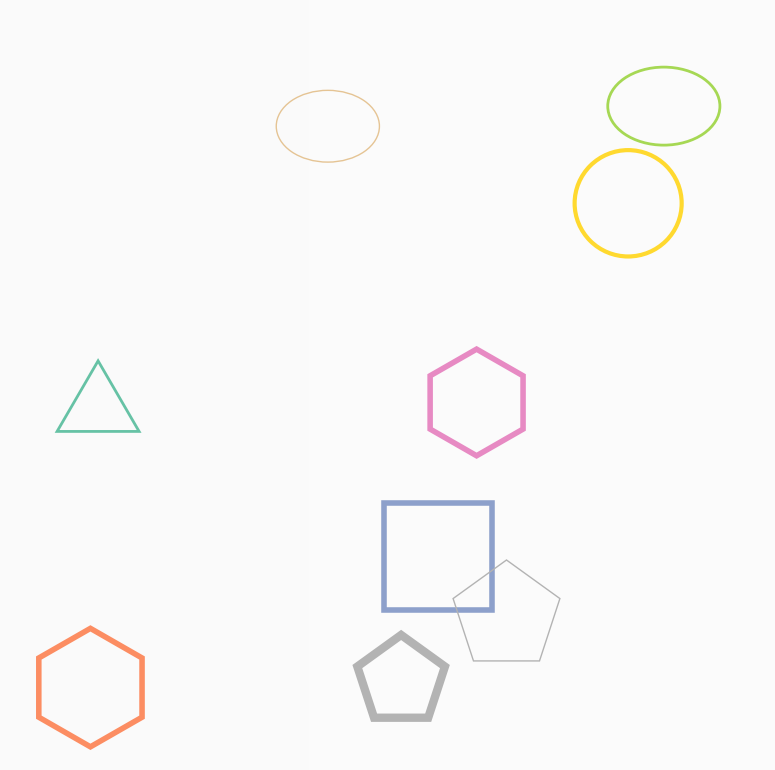[{"shape": "triangle", "thickness": 1, "radius": 0.31, "center": [0.127, 0.47]}, {"shape": "hexagon", "thickness": 2, "radius": 0.38, "center": [0.117, 0.107]}, {"shape": "square", "thickness": 2, "radius": 0.35, "center": [0.565, 0.278]}, {"shape": "hexagon", "thickness": 2, "radius": 0.35, "center": [0.615, 0.477]}, {"shape": "oval", "thickness": 1, "radius": 0.36, "center": [0.857, 0.862]}, {"shape": "circle", "thickness": 1.5, "radius": 0.35, "center": [0.811, 0.736]}, {"shape": "oval", "thickness": 0.5, "radius": 0.33, "center": [0.423, 0.836]}, {"shape": "pentagon", "thickness": 0.5, "radius": 0.36, "center": [0.654, 0.2]}, {"shape": "pentagon", "thickness": 3, "radius": 0.3, "center": [0.518, 0.116]}]